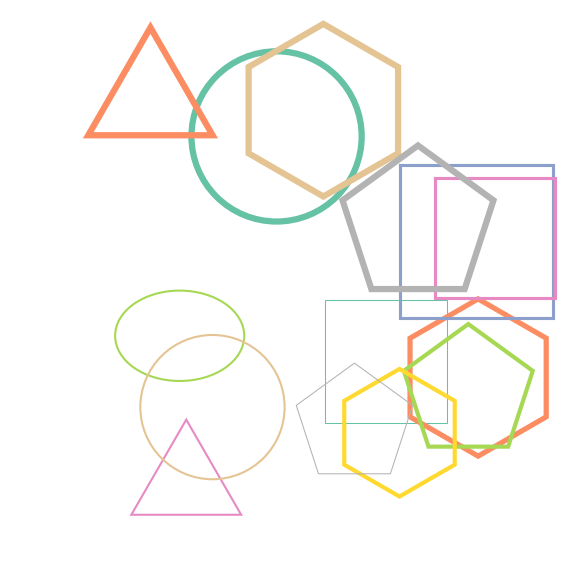[{"shape": "square", "thickness": 0.5, "radius": 0.53, "center": [0.669, 0.373]}, {"shape": "circle", "thickness": 3, "radius": 0.74, "center": [0.479, 0.763]}, {"shape": "triangle", "thickness": 3, "radius": 0.62, "center": [0.26, 0.827]}, {"shape": "hexagon", "thickness": 2.5, "radius": 0.68, "center": [0.828, 0.345]}, {"shape": "square", "thickness": 1.5, "radius": 0.66, "center": [0.826, 0.582]}, {"shape": "triangle", "thickness": 1, "radius": 0.55, "center": [0.323, 0.163]}, {"shape": "square", "thickness": 1.5, "radius": 0.52, "center": [0.857, 0.587]}, {"shape": "oval", "thickness": 1, "radius": 0.56, "center": [0.311, 0.418]}, {"shape": "pentagon", "thickness": 2, "radius": 0.59, "center": [0.811, 0.321]}, {"shape": "hexagon", "thickness": 2, "radius": 0.55, "center": [0.692, 0.25]}, {"shape": "hexagon", "thickness": 3, "radius": 0.75, "center": [0.56, 0.808]}, {"shape": "circle", "thickness": 1, "radius": 0.62, "center": [0.368, 0.294]}, {"shape": "pentagon", "thickness": 0.5, "radius": 0.53, "center": [0.614, 0.264]}, {"shape": "pentagon", "thickness": 3, "radius": 0.69, "center": [0.724, 0.61]}]